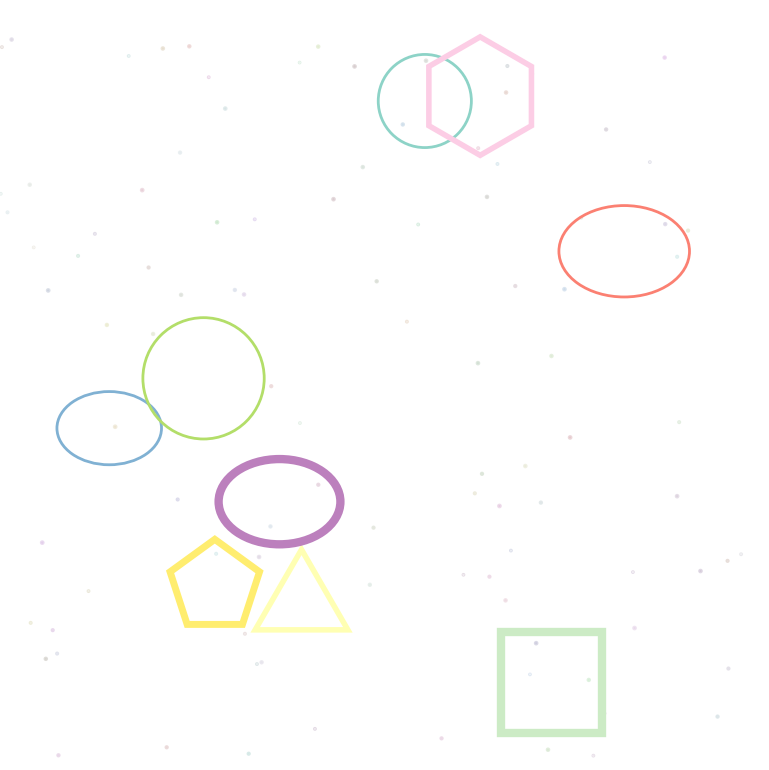[{"shape": "circle", "thickness": 1, "radius": 0.3, "center": [0.552, 0.869]}, {"shape": "triangle", "thickness": 2, "radius": 0.35, "center": [0.392, 0.217]}, {"shape": "oval", "thickness": 1, "radius": 0.42, "center": [0.811, 0.674]}, {"shape": "oval", "thickness": 1, "radius": 0.34, "center": [0.142, 0.444]}, {"shape": "circle", "thickness": 1, "radius": 0.39, "center": [0.264, 0.509]}, {"shape": "hexagon", "thickness": 2, "radius": 0.38, "center": [0.624, 0.875]}, {"shape": "oval", "thickness": 3, "radius": 0.4, "center": [0.363, 0.348]}, {"shape": "square", "thickness": 3, "radius": 0.33, "center": [0.716, 0.114]}, {"shape": "pentagon", "thickness": 2.5, "radius": 0.31, "center": [0.279, 0.238]}]